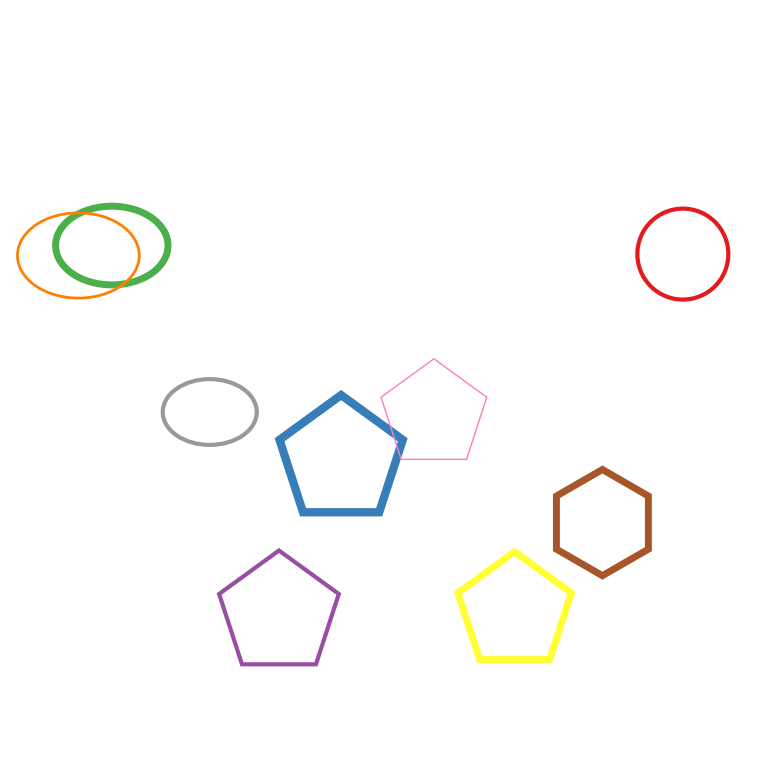[{"shape": "circle", "thickness": 1.5, "radius": 0.3, "center": [0.887, 0.67]}, {"shape": "pentagon", "thickness": 3, "radius": 0.42, "center": [0.443, 0.403]}, {"shape": "oval", "thickness": 2.5, "radius": 0.37, "center": [0.145, 0.681]}, {"shape": "pentagon", "thickness": 1.5, "radius": 0.41, "center": [0.362, 0.203]}, {"shape": "oval", "thickness": 1, "radius": 0.4, "center": [0.102, 0.668]}, {"shape": "pentagon", "thickness": 2.5, "radius": 0.39, "center": [0.668, 0.206]}, {"shape": "hexagon", "thickness": 2.5, "radius": 0.34, "center": [0.782, 0.321]}, {"shape": "pentagon", "thickness": 0.5, "radius": 0.36, "center": [0.564, 0.462]}, {"shape": "oval", "thickness": 1.5, "radius": 0.31, "center": [0.272, 0.465]}]